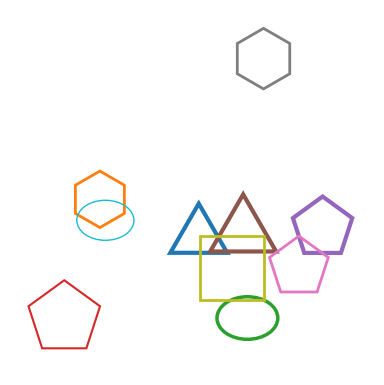[{"shape": "triangle", "thickness": 3, "radius": 0.43, "center": [0.516, 0.386]}, {"shape": "hexagon", "thickness": 2, "radius": 0.37, "center": [0.259, 0.482]}, {"shape": "oval", "thickness": 2.5, "radius": 0.39, "center": [0.643, 0.174]}, {"shape": "pentagon", "thickness": 1.5, "radius": 0.49, "center": [0.167, 0.174]}, {"shape": "pentagon", "thickness": 3, "radius": 0.4, "center": [0.838, 0.409]}, {"shape": "triangle", "thickness": 3, "radius": 0.49, "center": [0.632, 0.396]}, {"shape": "pentagon", "thickness": 2, "radius": 0.4, "center": [0.776, 0.307]}, {"shape": "hexagon", "thickness": 2, "radius": 0.39, "center": [0.684, 0.848]}, {"shape": "square", "thickness": 2, "radius": 0.42, "center": [0.602, 0.304]}, {"shape": "oval", "thickness": 1, "radius": 0.37, "center": [0.274, 0.428]}]